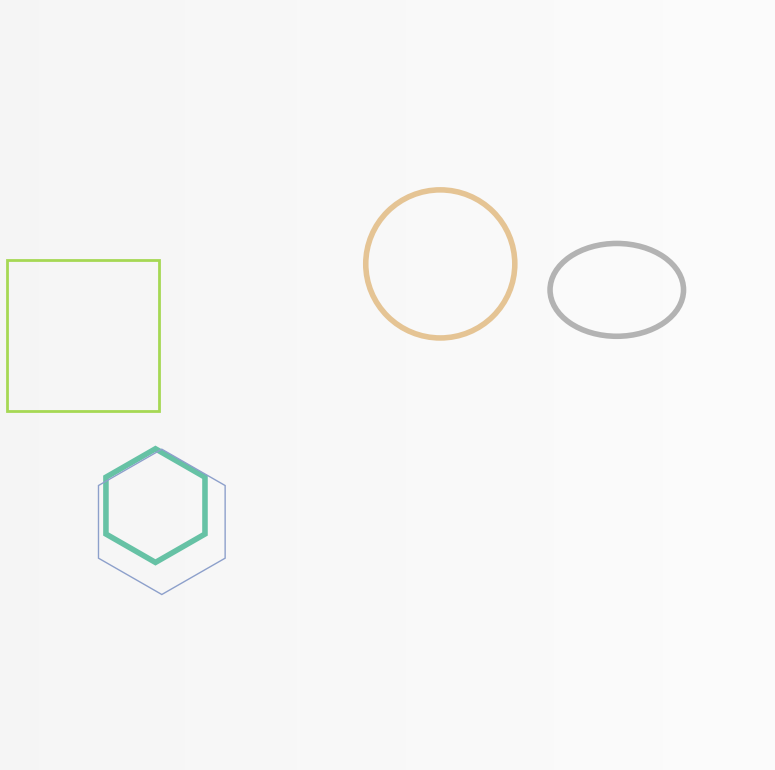[{"shape": "hexagon", "thickness": 2, "radius": 0.37, "center": [0.201, 0.343]}, {"shape": "hexagon", "thickness": 0.5, "radius": 0.47, "center": [0.209, 0.322]}, {"shape": "square", "thickness": 1, "radius": 0.49, "center": [0.107, 0.564]}, {"shape": "circle", "thickness": 2, "radius": 0.48, "center": [0.568, 0.657]}, {"shape": "oval", "thickness": 2, "radius": 0.43, "center": [0.796, 0.624]}]